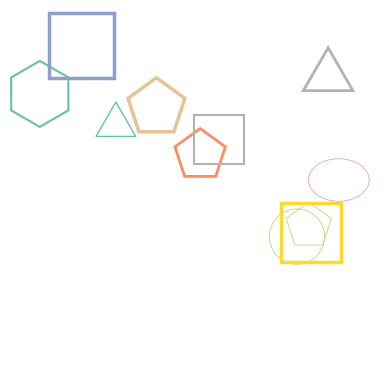[{"shape": "hexagon", "thickness": 1.5, "radius": 0.43, "center": [0.103, 0.756]}, {"shape": "triangle", "thickness": 1, "radius": 0.3, "center": [0.301, 0.675]}, {"shape": "pentagon", "thickness": 2, "radius": 0.34, "center": [0.52, 0.597]}, {"shape": "square", "thickness": 2.5, "radius": 0.42, "center": [0.211, 0.882]}, {"shape": "oval", "thickness": 0.5, "radius": 0.39, "center": [0.88, 0.532]}, {"shape": "pentagon", "thickness": 0.5, "radius": 0.31, "center": [0.802, 0.413]}, {"shape": "circle", "thickness": 0.5, "radius": 0.36, "center": [0.771, 0.386]}, {"shape": "square", "thickness": 2.5, "radius": 0.39, "center": [0.807, 0.396]}, {"shape": "pentagon", "thickness": 2.5, "radius": 0.39, "center": [0.406, 0.721]}, {"shape": "square", "thickness": 1.5, "radius": 0.32, "center": [0.569, 0.637]}, {"shape": "triangle", "thickness": 2, "radius": 0.37, "center": [0.852, 0.802]}]